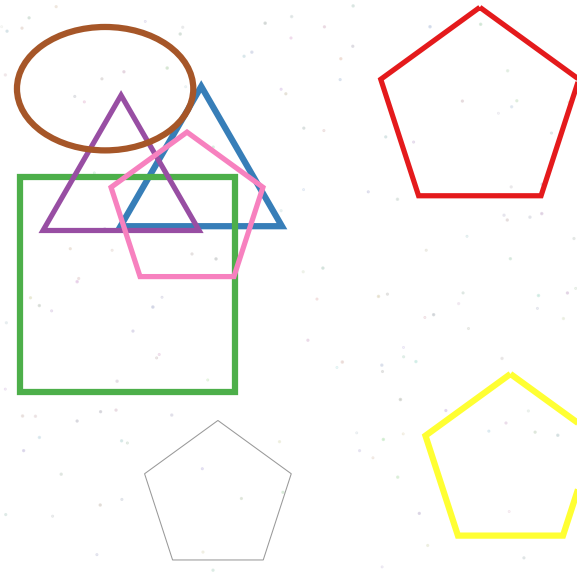[{"shape": "pentagon", "thickness": 2.5, "radius": 0.9, "center": [0.831, 0.806]}, {"shape": "triangle", "thickness": 3, "radius": 0.81, "center": [0.348, 0.688]}, {"shape": "square", "thickness": 3, "radius": 0.93, "center": [0.22, 0.506]}, {"shape": "triangle", "thickness": 2.5, "radius": 0.78, "center": [0.21, 0.678]}, {"shape": "pentagon", "thickness": 3, "radius": 0.77, "center": [0.884, 0.197]}, {"shape": "oval", "thickness": 3, "radius": 0.76, "center": [0.182, 0.846]}, {"shape": "pentagon", "thickness": 2.5, "radius": 0.69, "center": [0.324, 0.632]}, {"shape": "pentagon", "thickness": 0.5, "radius": 0.67, "center": [0.377, 0.138]}]